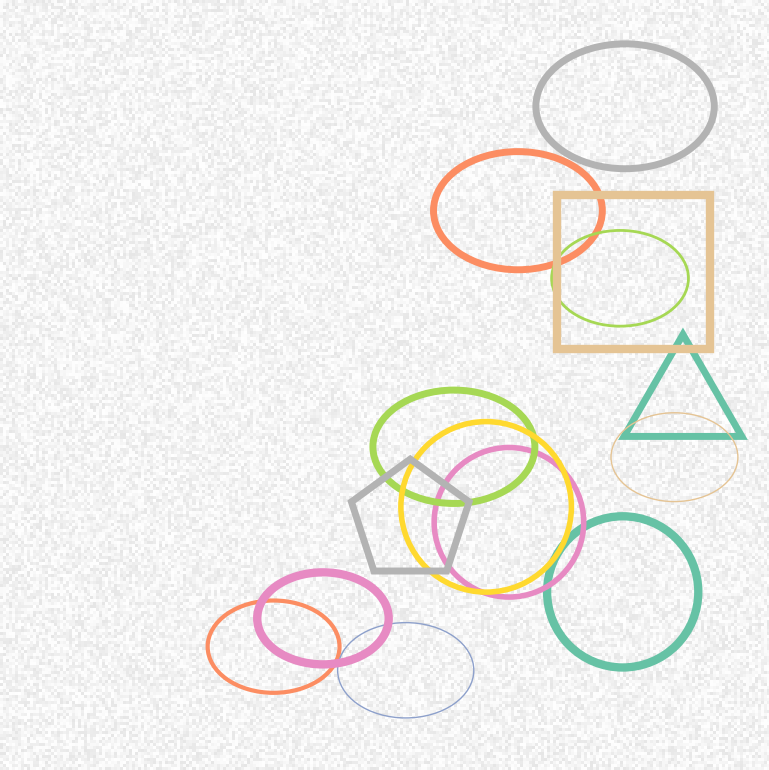[{"shape": "circle", "thickness": 3, "radius": 0.49, "center": [0.809, 0.231]}, {"shape": "triangle", "thickness": 2.5, "radius": 0.44, "center": [0.887, 0.477]}, {"shape": "oval", "thickness": 2.5, "radius": 0.55, "center": [0.673, 0.726]}, {"shape": "oval", "thickness": 1.5, "radius": 0.43, "center": [0.355, 0.16]}, {"shape": "oval", "thickness": 0.5, "radius": 0.44, "center": [0.527, 0.13]}, {"shape": "oval", "thickness": 3, "radius": 0.43, "center": [0.419, 0.197]}, {"shape": "circle", "thickness": 2, "radius": 0.49, "center": [0.661, 0.322]}, {"shape": "oval", "thickness": 2.5, "radius": 0.53, "center": [0.589, 0.42]}, {"shape": "oval", "thickness": 1, "radius": 0.44, "center": [0.805, 0.639]}, {"shape": "circle", "thickness": 2, "radius": 0.55, "center": [0.631, 0.342]}, {"shape": "square", "thickness": 3, "radius": 0.5, "center": [0.823, 0.647]}, {"shape": "oval", "thickness": 0.5, "radius": 0.41, "center": [0.876, 0.406]}, {"shape": "oval", "thickness": 2.5, "radius": 0.58, "center": [0.812, 0.862]}, {"shape": "pentagon", "thickness": 2.5, "radius": 0.4, "center": [0.533, 0.323]}]